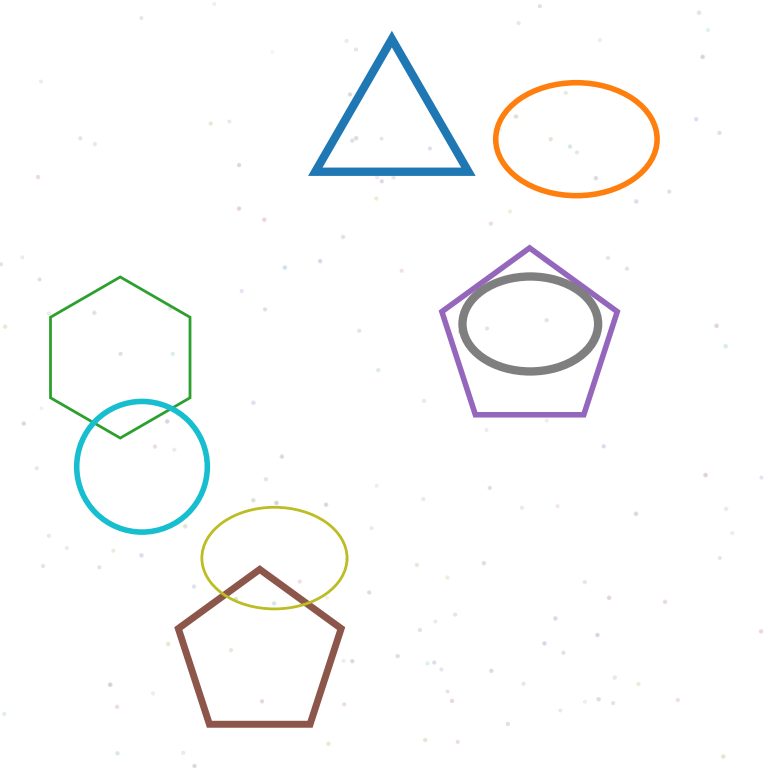[{"shape": "triangle", "thickness": 3, "radius": 0.57, "center": [0.509, 0.834]}, {"shape": "oval", "thickness": 2, "radius": 0.52, "center": [0.749, 0.819]}, {"shape": "hexagon", "thickness": 1, "radius": 0.52, "center": [0.156, 0.536]}, {"shape": "pentagon", "thickness": 2, "radius": 0.6, "center": [0.688, 0.558]}, {"shape": "pentagon", "thickness": 2.5, "radius": 0.56, "center": [0.337, 0.149]}, {"shape": "oval", "thickness": 3, "radius": 0.44, "center": [0.689, 0.579]}, {"shape": "oval", "thickness": 1, "radius": 0.47, "center": [0.356, 0.275]}, {"shape": "circle", "thickness": 2, "radius": 0.42, "center": [0.184, 0.394]}]